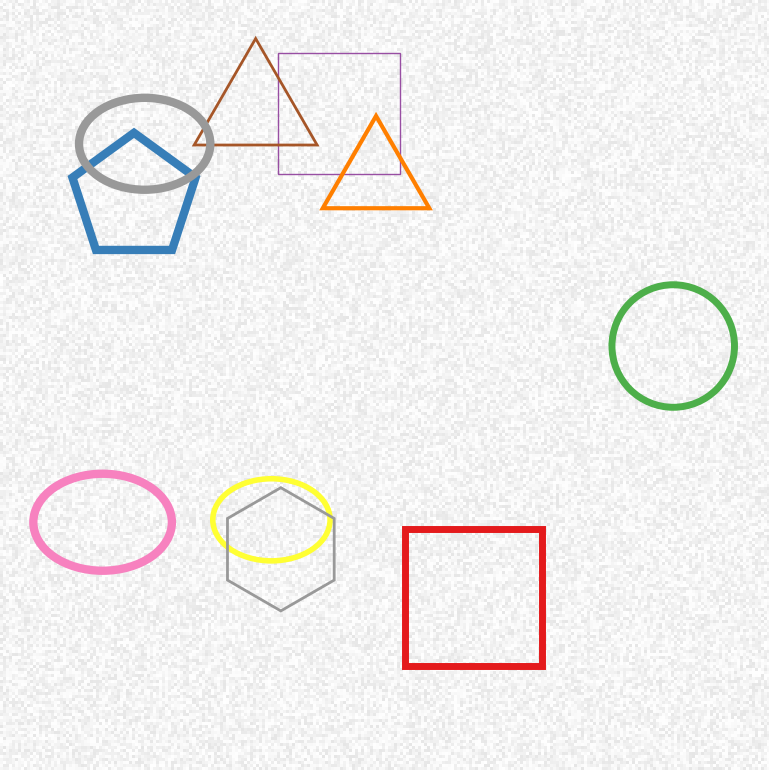[{"shape": "square", "thickness": 2.5, "radius": 0.44, "center": [0.615, 0.224]}, {"shape": "pentagon", "thickness": 3, "radius": 0.42, "center": [0.174, 0.743]}, {"shape": "circle", "thickness": 2.5, "radius": 0.4, "center": [0.874, 0.551]}, {"shape": "square", "thickness": 0.5, "radius": 0.39, "center": [0.44, 0.853]}, {"shape": "triangle", "thickness": 1.5, "radius": 0.4, "center": [0.488, 0.77]}, {"shape": "oval", "thickness": 2, "radius": 0.38, "center": [0.353, 0.325]}, {"shape": "triangle", "thickness": 1, "radius": 0.46, "center": [0.332, 0.858]}, {"shape": "oval", "thickness": 3, "radius": 0.45, "center": [0.133, 0.322]}, {"shape": "oval", "thickness": 3, "radius": 0.43, "center": [0.188, 0.813]}, {"shape": "hexagon", "thickness": 1, "radius": 0.4, "center": [0.365, 0.287]}]